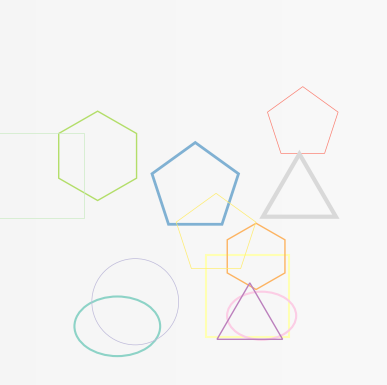[{"shape": "oval", "thickness": 1.5, "radius": 0.55, "center": [0.303, 0.152]}, {"shape": "square", "thickness": 1.5, "radius": 0.54, "center": [0.638, 0.231]}, {"shape": "circle", "thickness": 0.5, "radius": 0.56, "center": [0.349, 0.216]}, {"shape": "pentagon", "thickness": 0.5, "radius": 0.48, "center": [0.781, 0.679]}, {"shape": "pentagon", "thickness": 2, "radius": 0.59, "center": [0.504, 0.512]}, {"shape": "hexagon", "thickness": 1, "radius": 0.43, "center": [0.661, 0.334]}, {"shape": "hexagon", "thickness": 1, "radius": 0.58, "center": [0.252, 0.595]}, {"shape": "oval", "thickness": 1.5, "radius": 0.45, "center": [0.675, 0.18]}, {"shape": "triangle", "thickness": 3, "radius": 0.54, "center": [0.773, 0.491]}, {"shape": "triangle", "thickness": 1, "radius": 0.49, "center": [0.645, 0.168]}, {"shape": "square", "thickness": 0.5, "radius": 0.56, "center": [0.107, 0.544]}, {"shape": "pentagon", "thickness": 0.5, "radius": 0.54, "center": [0.558, 0.39]}]